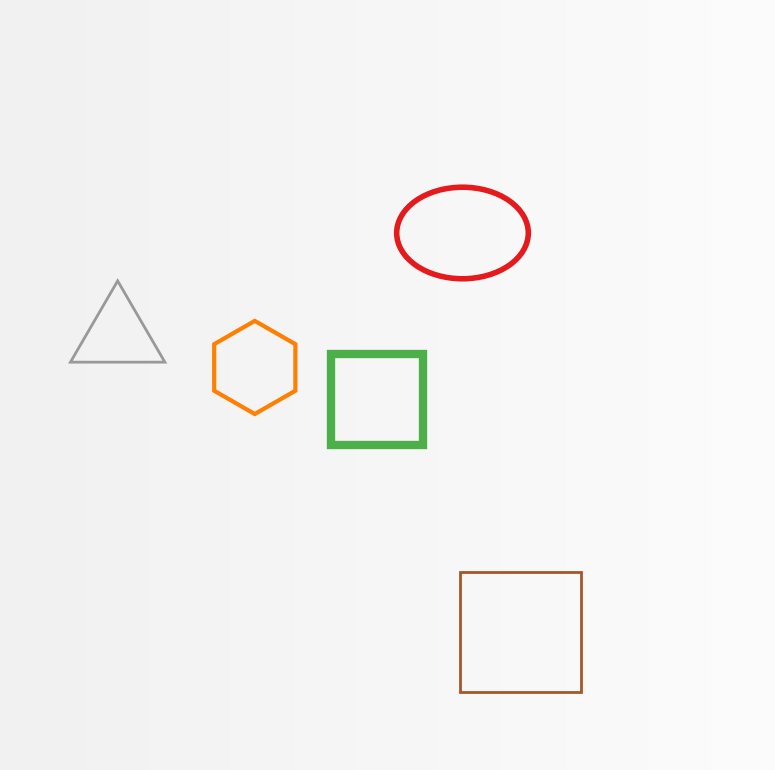[{"shape": "oval", "thickness": 2, "radius": 0.42, "center": [0.597, 0.697]}, {"shape": "square", "thickness": 3, "radius": 0.3, "center": [0.486, 0.481]}, {"shape": "hexagon", "thickness": 1.5, "radius": 0.3, "center": [0.329, 0.523]}, {"shape": "square", "thickness": 1, "radius": 0.39, "center": [0.672, 0.179]}, {"shape": "triangle", "thickness": 1, "radius": 0.35, "center": [0.152, 0.565]}]